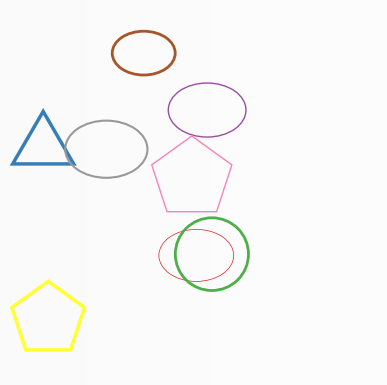[{"shape": "oval", "thickness": 0.5, "radius": 0.48, "center": [0.507, 0.337]}, {"shape": "triangle", "thickness": 2.5, "radius": 0.45, "center": [0.111, 0.62]}, {"shape": "circle", "thickness": 2, "radius": 0.47, "center": [0.547, 0.34]}, {"shape": "oval", "thickness": 1, "radius": 0.5, "center": [0.535, 0.714]}, {"shape": "pentagon", "thickness": 2.5, "radius": 0.49, "center": [0.124, 0.171]}, {"shape": "oval", "thickness": 2, "radius": 0.41, "center": [0.371, 0.862]}, {"shape": "pentagon", "thickness": 1, "radius": 0.54, "center": [0.495, 0.538]}, {"shape": "oval", "thickness": 1.5, "radius": 0.53, "center": [0.274, 0.612]}]